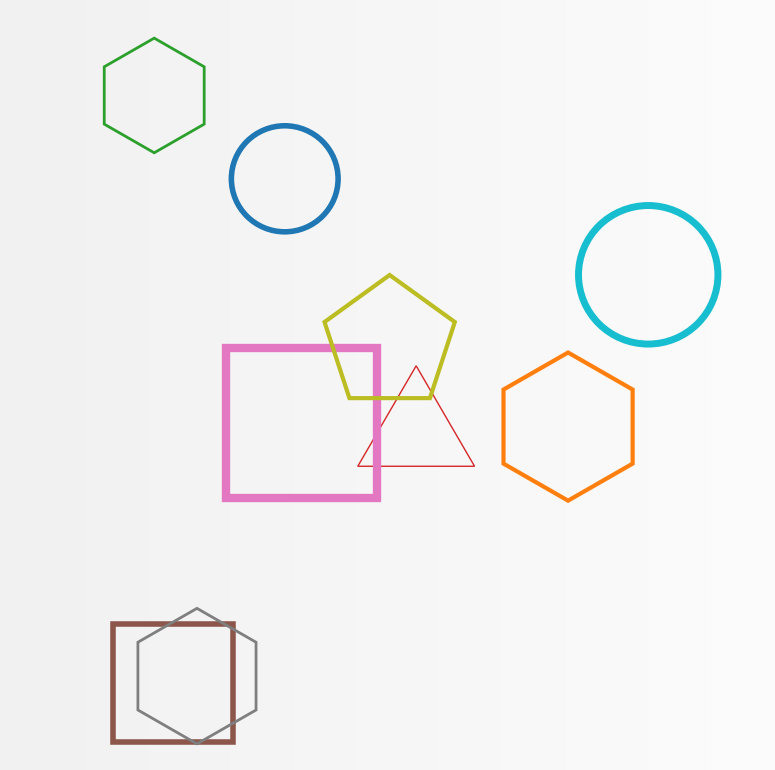[{"shape": "circle", "thickness": 2, "radius": 0.34, "center": [0.367, 0.768]}, {"shape": "hexagon", "thickness": 1.5, "radius": 0.48, "center": [0.733, 0.446]}, {"shape": "hexagon", "thickness": 1, "radius": 0.37, "center": [0.199, 0.876]}, {"shape": "triangle", "thickness": 0.5, "radius": 0.43, "center": [0.537, 0.438]}, {"shape": "square", "thickness": 2, "radius": 0.38, "center": [0.223, 0.113]}, {"shape": "square", "thickness": 3, "radius": 0.49, "center": [0.389, 0.45]}, {"shape": "hexagon", "thickness": 1, "radius": 0.44, "center": [0.254, 0.122]}, {"shape": "pentagon", "thickness": 1.5, "radius": 0.44, "center": [0.503, 0.554]}, {"shape": "circle", "thickness": 2.5, "radius": 0.45, "center": [0.836, 0.643]}]